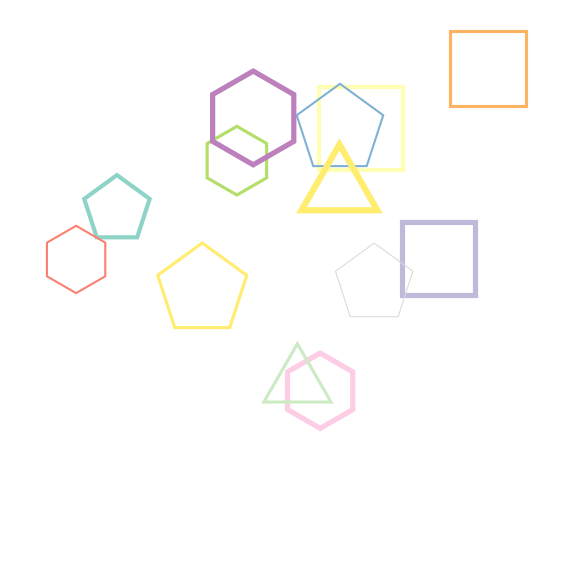[{"shape": "pentagon", "thickness": 2, "radius": 0.3, "center": [0.202, 0.636]}, {"shape": "square", "thickness": 2, "radius": 0.36, "center": [0.625, 0.777]}, {"shape": "square", "thickness": 2.5, "radius": 0.32, "center": [0.759, 0.552]}, {"shape": "hexagon", "thickness": 1, "radius": 0.29, "center": [0.132, 0.55]}, {"shape": "pentagon", "thickness": 1, "radius": 0.39, "center": [0.589, 0.775]}, {"shape": "square", "thickness": 1.5, "radius": 0.33, "center": [0.845, 0.881]}, {"shape": "hexagon", "thickness": 1.5, "radius": 0.3, "center": [0.41, 0.721]}, {"shape": "hexagon", "thickness": 2.5, "radius": 0.33, "center": [0.554, 0.323]}, {"shape": "pentagon", "thickness": 0.5, "radius": 0.35, "center": [0.648, 0.508]}, {"shape": "hexagon", "thickness": 2.5, "radius": 0.41, "center": [0.438, 0.795]}, {"shape": "triangle", "thickness": 1.5, "radius": 0.34, "center": [0.515, 0.337]}, {"shape": "pentagon", "thickness": 1.5, "radius": 0.41, "center": [0.35, 0.497]}, {"shape": "triangle", "thickness": 3, "radius": 0.38, "center": [0.588, 0.673]}]